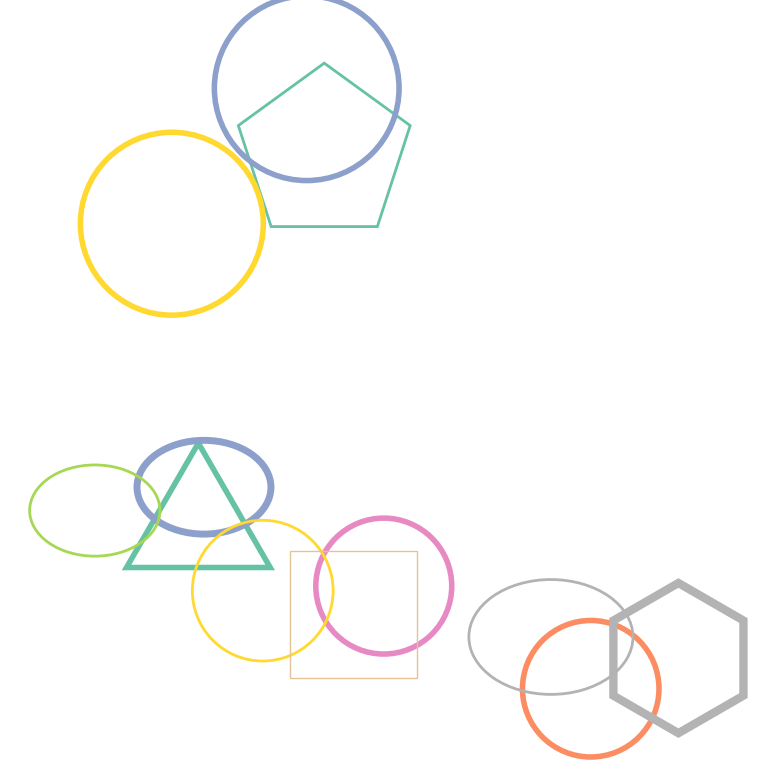[{"shape": "pentagon", "thickness": 1, "radius": 0.59, "center": [0.421, 0.801]}, {"shape": "triangle", "thickness": 2, "radius": 0.54, "center": [0.258, 0.317]}, {"shape": "circle", "thickness": 2, "radius": 0.44, "center": [0.767, 0.106]}, {"shape": "circle", "thickness": 2, "radius": 0.6, "center": [0.398, 0.885]}, {"shape": "oval", "thickness": 2.5, "radius": 0.43, "center": [0.265, 0.367]}, {"shape": "circle", "thickness": 2, "radius": 0.44, "center": [0.498, 0.239]}, {"shape": "oval", "thickness": 1, "radius": 0.42, "center": [0.123, 0.337]}, {"shape": "circle", "thickness": 1, "radius": 0.46, "center": [0.341, 0.233]}, {"shape": "circle", "thickness": 2, "radius": 0.59, "center": [0.223, 0.709]}, {"shape": "square", "thickness": 0.5, "radius": 0.41, "center": [0.46, 0.202]}, {"shape": "hexagon", "thickness": 3, "radius": 0.49, "center": [0.881, 0.145]}, {"shape": "oval", "thickness": 1, "radius": 0.53, "center": [0.715, 0.173]}]